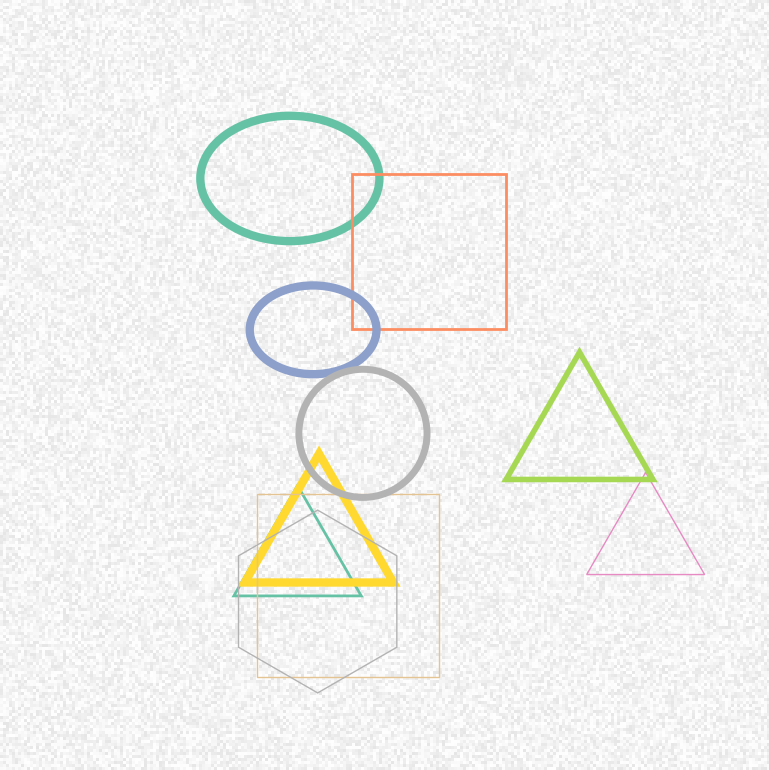[{"shape": "triangle", "thickness": 1, "radius": 0.48, "center": [0.386, 0.274]}, {"shape": "oval", "thickness": 3, "radius": 0.58, "center": [0.376, 0.768]}, {"shape": "square", "thickness": 1, "radius": 0.5, "center": [0.557, 0.673]}, {"shape": "oval", "thickness": 3, "radius": 0.41, "center": [0.407, 0.572]}, {"shape": "triangle", "thickness": 0.5, "radius": 0.44, "center": [0.839, 0.298]}, {"shape": "triangle", "thickness": 2, "radius": 0.55, "center": [0.753, 0.432]}, {"shape": "triangle", "thickness": 3, "radius": 0.56, "center": [0.414, 0.299]}, {"shape": "square", "thickness": 0.5, "radius": 0.59, "center": [0.452, 0.24]}, {"shape": "circle", "thickness": 2.5, "radius": 0.42, "center": [0.471, 0.437]}, {"shape": "hexagon", "thickness": 0.5, "radius": 0.59, "center": [0.413, 0.219]}]